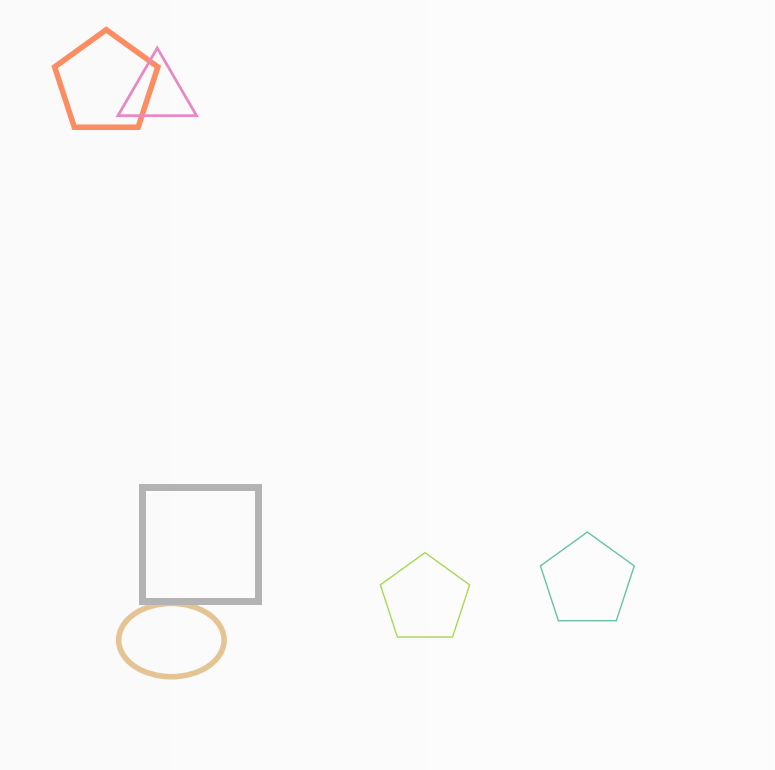[{"shape": "pentagon", "thickness": 0.5, "radius": 0.32, "center": [0.758, 0.245]}, {"shape": "pentagon", "thickness": 2, "radius": 0.35, "center": [0.137, 0.891]}, {"shape": "triangle", "thickness": 1, "radius": 0.29, "center": [0.203, 0.879]}, {"shape": "pentagon", "thickness": 0.5, "radius": 0.3, "center": [0.548, 0.222]}, {"shape": "oval", "thickness": 2, "radius": 0.34, "center": [0.221, 0.169]}, {"shape": "square", "thickness": 2.5, "radius": 0.37, "center": [0.258, 0.293]}]